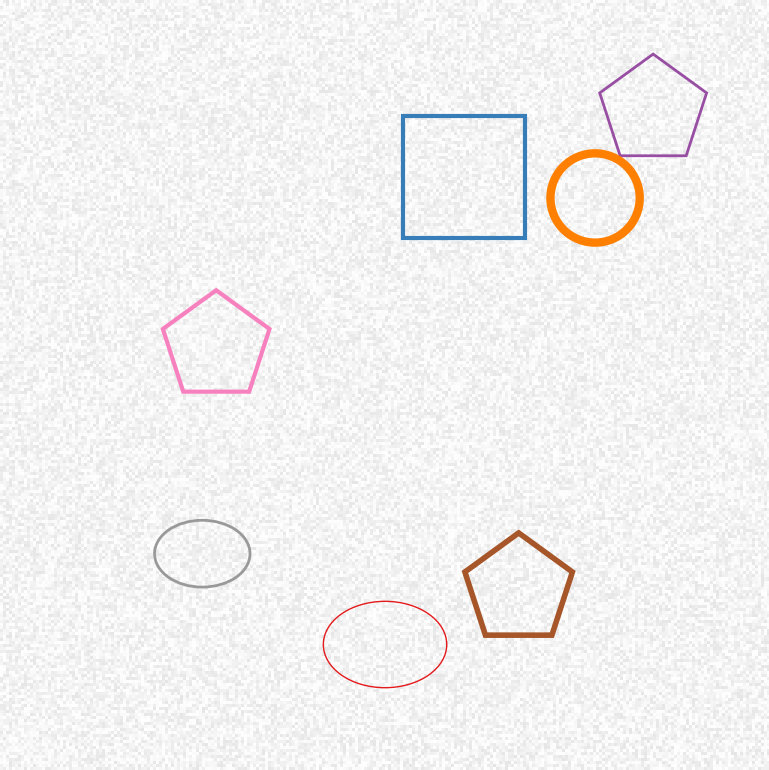[{"shape": "oval", "thickness": 0.5, "radius": 0.4, "center": [0.5, 0.163]}, {"shape": "square", "thickness": 1.5, "radius": 0.4, "center": [0.603, 0.77]}, {"shape": "pentagon", "thickness": 1, "radius": 0.36, "center": [0.848, 0.857]}, {"shape": "circle", "thickness": 3, "radius": 0.29, "center": [0.773, 0.743]}, {"shape": "pentagon", "thickness": 2, "radius": 0.37, "center": [0.674, 0.234]}, {"shape": "pentagon", "thickness": 1.5, "radius": 0.36, "center": [0.281, 0.55]}, {"shape": "oval", "thickness": 1, "radius": 0.31, "center": [0.263, 0.281]}]